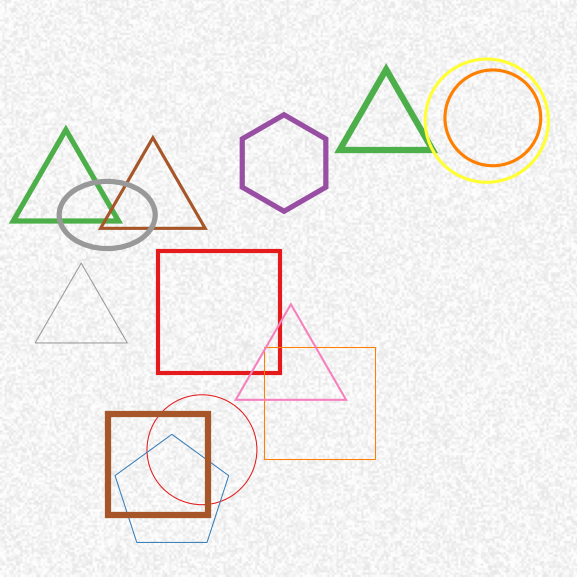[{"shape": "square", "thickness": 2, "radius": 0.53, "center": [0.379, 0.458]}, {"shape": "circle", "thickness": 0.5, "radius": 0.48, "center": [0.35, 0.22]}, {"shape": "pentagon", "thickness": 0.5, "radius": 0.52, "center": [0.298, 0.144]}, {"shape": "triangle", "thickness": 3, "radius": 0.47, "center": [0.669, 0.786]}, {"shape": "triangle", "thickness": 2.5, "radius": 0.53, "center": [0.114, 0.669]}, {"shape": "hexagon", "thickness": 2.5, "radius": 0.42, "center": [0.492, 0.717]}, {"shape": "square", "thickness": 0.5, "radius": 0.48, "center": [0.553, 0.301]}, {"shape": "circle", "thickness": 1.5, "radius": 0.41, "center": [0.853, 0.795]}, {"shape": "circle", "thickness": 1.5, "radius": 0.53, "center": [0.843, 0.79]}, {"shape": "triangle", "thickness": 1.5, "radius": 0.52, "center": [0.265, 0.656]}, {"shape": "square", "thickness": 3, "radius": 0.43, "center": [0.273, 0.195]}, {"shape": "triangle", "thickness": 1, "radius": 0.55, "center": [0.504, 0.362]}, {"shape": "oval", "thickness": 2.5, "radius": 0.42, "center": [0.186, 0.627]}, {"shape": "triangle", "thickness": 0.5, "radius": 0.46, "center": [0.141, 0.451]}]